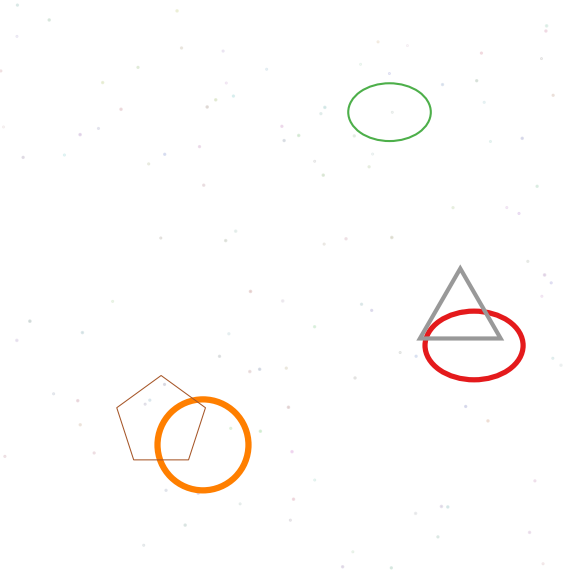[{"shape": "oval", "thickness": 2.5, "radius": 0.42, "center": [0.821, 0.401]}, {"shape": "oval", "thickness": 1, "radius": 0.36, "center": [0.675, 0.805]}, {"shape": "circle", "thickness": 3, "radius": 0.39, "center": [0.352, 0.229]}, {"shape": "pentagon", "thickness": 0.5, "radius": 0.4, "center": [0.279, 0.268]}, {"shape": "triangle", "thickness": 2, "radius": 0.4, "center": [0.797, 0.453]}]